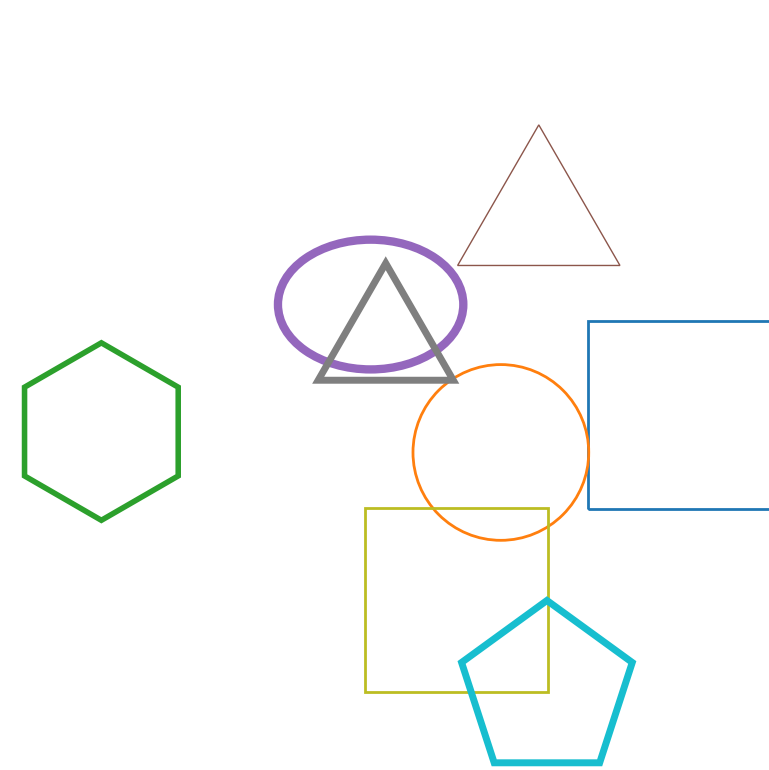[{"shape": "square", "thickness": 1, "radius": 0.61, "center": [0.885, 0.462]}, {"shape": "circle", "thickness": 1, "radius": 0.57, "center": [0.65, 0.412]}, {"shape": "hexagon", "thickness": 2, "radius": 0.58, "center": [0.132, 0.44]}, {"shape": "oval", "thickness": 3, "radius": 0.6, "center": [0.481, 0.604]}, {"shape": "triangle", "thickness": 0.5, "radius": 0.61, "center": [0.7, 0.716]}, {"shape": "triangle", "thickness": 2.5, "radius": 0.51, "center": [0.501, 0.557]}, {"shape": "square", "thickness": 1, "radius": 0.59, "center": [0.593, 0.221]}, {"shape": "pentagon", "thickness": 2.5, "radius": 0.58, "center": [0.71, 0.104]}]